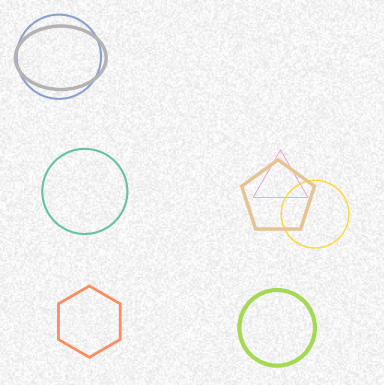[{"shape": "circle", "thickness": 1.5, "radius": 0.55, "center": [0.22, 0.503]}, {"shape": "hexagon", "thickness": 2, "radius": 0.46, "center": [0.232, 0.165]}, {"shape": "circle", "thickness": 1.5, "radius": 0.55, "center": [0.153, 0.853]}, {"shape": "triangle", "thickness": 0.5, "radius": 0.41, "center": [0.729, 0.528]}, {"shape": "circle", "thickness": 3, "radius": 0.49, "center": [0.72, 0.148]}, {"shape": "circle", "thickness": 1, "radius": 0.44, "center": [0.818, 0.444]}, {"shape": "pentagon", "thickness": 2.5, "radius": 0.5, "center": [0.722, 0.486]}, {"shape": "oval", "thickness": 2.5, "radius": 0.59, "center": [0.158, 0.85]}]